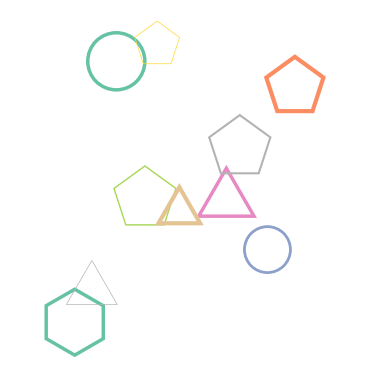[{"shape": "hexagon", "thickness": 2.5, "radius": 0.43, "center": [0.194, 0.163]}, {"shape": "circle", "thickness": 2.5, "radius": 0.37, "center": [0.302, 0.841]}, {"shape": "pentagon", "thickness": 3, "radius": 0.39, "center": [0.766, 0.774]}, {"shape": "circle", "thickness": 2, "radius": 0.3, "center": [0.695, 0.352]}, {"shape": "triangle", "thickness": 2.5, "radius": 0.41, "center": [0.588, 0.48]}, {"shape": "pentagon", "thickness": 1, "radius": 0.42, "center": [0.377, 0.484]}, {"shape": "pentagon", "thickness": 0.5, "radius": 0.31, "center": [0.408, 0.884]}, {"shape": "triangle", "thickness": 3, "radius": 0.31, "center": [0.466, 0.451]}, {"shape": "pentagon", "thickness": 1.5, "radius": 0.42, "center": [0.623, 0.617]}, {"shape": "triangle", "thickness": 0.5, "radius": 0.38, "center": [0.239, 0.247]}]